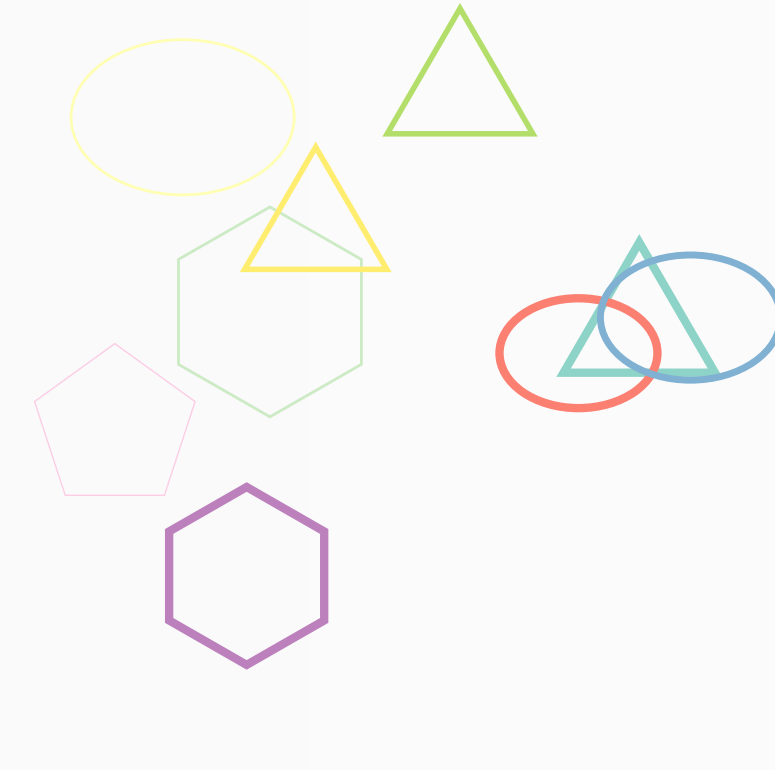[{"shape": "triangle", "thickness": 3, "radius": 0.56, "center": [0.825, 0.572]}, {"shape": "oval", "thickness": 1, "radius": 0.72, "center": [0.236, 0.848]}, {"shape": "oval", "thickness": 3, "radius": 0.51, "center": [0.746, 0.541]}, {"shape": "oval", "thickness": 2.5, "radius": 0.58, "center": [0.891, 0.588]}, {"shape": "triangle", "thickness": 2, "radius": 0.54, "center": [0.594, 0.88]}, {"shape": "pentagon", "thickness": 0.5, "radius": 0.54, "center": [0.148, 0.445]}, {"shape": "hexagon", "thickness": 3, "radius": 0.58, "center": [0.318, 0.252]}, {"shape": "hexagon", "thickness": 1, "radius": 0.68, "center": [0.348, 0.595]}, {"shape": "triangle", "thickness": 2, "radius": 0.53, "center": [0.407, 0.703]}]